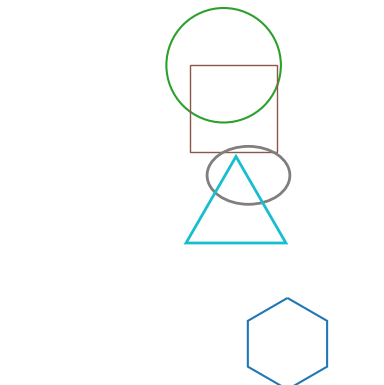[{"shape": "hexagon", "thickness": 1.5, "radius": 0.59, "center": [0.747, 0.107]}, {"shape": "circle", "thickness": 1.5, "radius": 0.74, "center": [0.581, 0.831]}, {"shape": "square", "thickness": 1, "radius": 0.56, "center": [0.607, 0.719]}, {"shape": "oval", "thickness": 2, "radius": 0.54, "center": [0.645, 0.545]}, {"shape": "triangle", "thickness": 2, "radius": 0.75, "center": [0.613, 0.444]}]